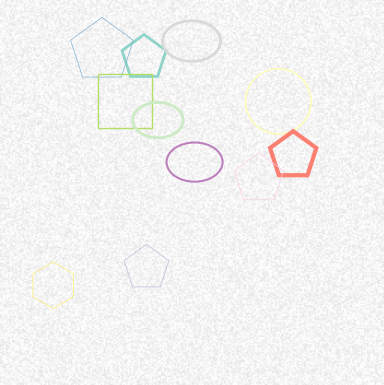[{"shape": "pentagon", "thickness": 2, "radius": 0.3, "center": [0.374, 0.85]}, {"shape": "circle", "thickness": 1, "radius": 0.42, "center": [0.723, 0.737]}, {"shape": "pentagon", "thickness": 0.5, "radius": 0.31, "center": [0.38, 0.304]}, {"shape": "pentagon", "thickness": 3, "radius": 0.32, "center": [0.761, 0.596]}, {"shape": "pentagon", "thickness": 0.5, "radius": 0.43, "center": [0.265, 0.869]}, {"shape": "square", "thickness": 1, "radius": 0.35, "center": [0.325, 0.737]}, {"shape": "pentagon", "thickness": 0.5, "radius": 0.34, "center": [0.672, 0.536]}, {"shape": "oval", "thickness": 2, "radius": 0.38, "center": [0.498, 0.893]}, {"shape": "oval", "thickness": 1.5, "radius": 0.36, "center": [0.505, 0.579]}, {"shape": "oval", "thickness": 2, "radius": 0.33, "center": [0.41, 0.688]}, {"shape": "hexagon", "thickness": 0.5, "radius": 0.3, "center": [0.138, 0.259]}]